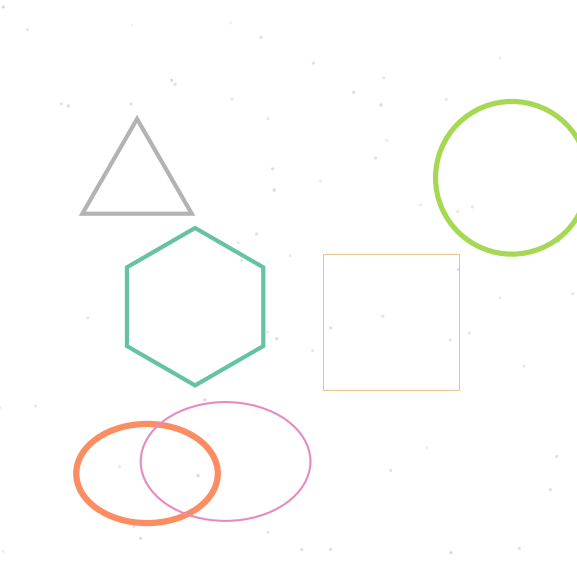[{"shape": "hexagon", "thickness": 2, "radius": 0.68, "center": [0.338, 0.468]}, {"shape": "oval", "thickness": 3, "radius": 0.61, "center": [0.255, 0.179]}, {"shape": "oval", "thickness": 1, "radius": 0.73, "center": [0.391, 0.2]}, {"shape": "circle", "thickness": 2.5, "radius": 0.66, "center": [0.886, 0.691]}, {"shape": "square", "thickness": 0.5, "radius": 0.59, "center": [0.677, 0.442]}, {"shape": "triangle", "thickness": 2, "radius": 0.55, "center": [0.237, 0.684]}]